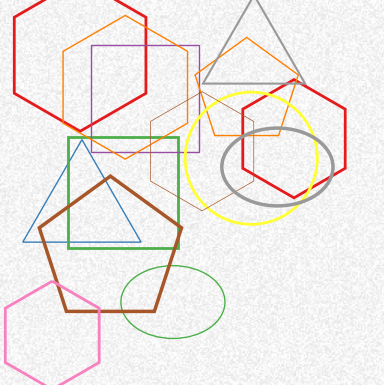[{"shape": "hexagon", "thickness": 2, "radius": 0.77, "center": [0.764, 0.64]}, {"shape": "hexagon", "thickness": 2, "radius": 0.99, "center": [0.208, 0.856]}, {"shape": "triangle", "thickness": 1, "radius": 0.89, "center": [0.213, 0.46]}, {"shape": "square", "thickness": 2, "radius": 0.72, "center": [0.319, 0.5]}, {"shape": "oval", "thickness": 1, "radius": 0.68, "center": [0.449, 0.215]}, {"shape": "square", "thickness": 1, "radius": 0.7, "center": [0.377, 0.744]}, {"shape": "hexagon", "thickness": 1, "radius": 0.93, "center": [0.325, 0.773]}, {"shape": "pentagon", "thickness": 1, "radius": 0.7, "center": [0.641, 0.762]}, {"shape": "circle", "thickness": 2, "radius": 0.86, "center": [0.653, 0.589]}, {"shape": "pentagon", "thickness": 2.5, "radius": 0.97, "center": [0.287, 0.348]}, {"shape": "hexagon", "thickness": 0.5, "radius": 0.77, "center": [0.525, 0.607]}, {"shape": "hexagon", "thickness": 2, "radius": 0.7, "center": [0.136, 0.129]}, {"shape": "oval", "thickness": 2.5, "radius": 0.72, "center": [0.721, 0.566]}, {"shape": "triangle", "thickness": 1.5, "radius": 0.77, "center": [0.66, 0.859]}]